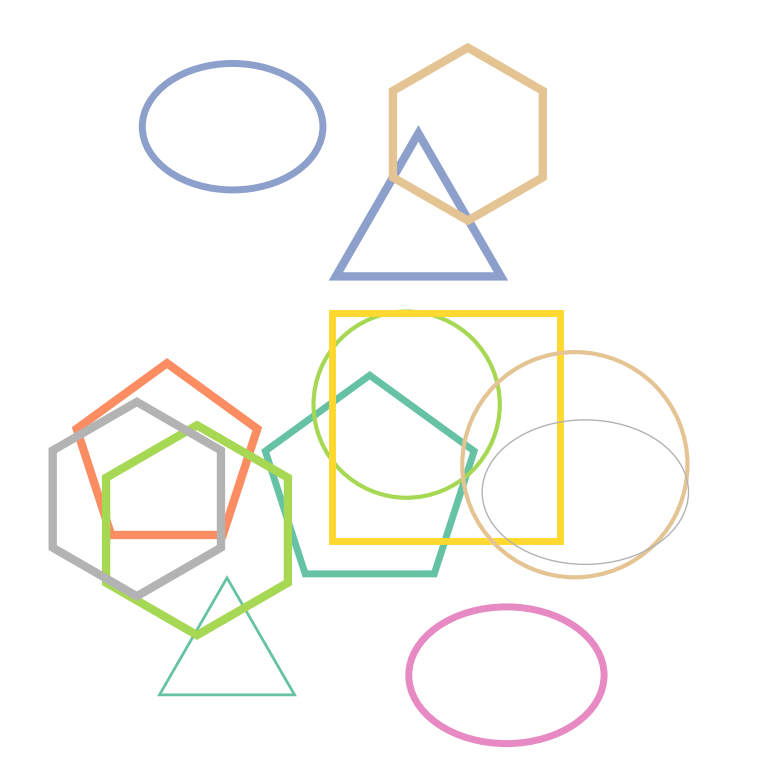[{"shape": "triangle", "thickness": 1, "radius": 0.51, "center": [0.295, 0.148]}, {"shape": "pentagon", "thickness": 2.5, "radius": 0.71, "center": [0.48, 0.37]}, {"shape": "pentagon", "thickness": 3, "radius": 0.62, "center": [0.217, 0.405]}, {"shape": "triangle", "thickness": 3, "radius": 0.62, "center": [0.543, 0.703]}, {"shape": "oval", "thickness": 2.5, "radius": 0.59, "center": [0.302, 0.835]}, {"shape": "oval", "thickness": 2.5, "radius": 0.63, "center": [0.658, 0.123]}, {"shape": "hexagon", "thickness": 3, "radius": 0.68, "center": [0.256, 0.311]}, {"shape": "circle", "thickness": 1.5, "radius": 0.6, "center": [0.528, 0.475]}, {"shape": "square", "thickness": 2.5, "radius": 0.74, "center": [0.579, 0.445]}, {"shape": "circle", "thickness": 1.5, "radius": 0.73, "center": [0.747, 0.397]}, {"shape": "hexagon", "thickness": 3, "radius": 0.56, "center": [0.608, 0.826]}, {"shape": "hexagon", "thickness": 3, "radius": 0.63, "center": [0.178, 0.352]}, {"shape": "oval", "thickness": 0.5, "radius": 0.67, "center": [0.76, 0.361]}]